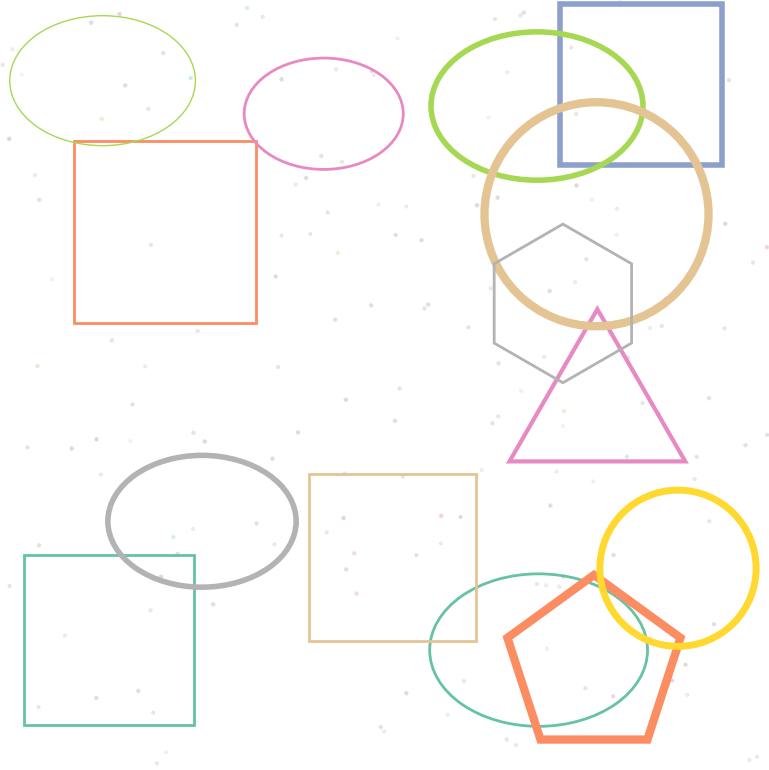[{"shape": "square", "thickness": 1, "radius": 0.55, "center": [0.141, 0.169]}, {"shape": "oval", "thickness": 1, "radius": 0.71, "center": [0.699, 0.156]}, {"shape": "pentagon", "thickness": 3, "radius": 0.59, "center": [0.771, 0.135]}, {"shape": "square", "thickness": 1, "radius": 0.59, "center": [0.214, 0.699]}, {"shape": "square", "thickness": 2, "radius": 0.52, "center": [0.833, 0.89]}, {"shape": "triangle", "thickness": 1.5, "radius": 0.66, "center": [0.776, 0.467]}, {"shape": "oval", "thickness": 1, "radius": 0.52, "center": [0.42, 0.852]}, {"shape": "oval", "thickness": 2, "radius": 0.69, "center": [0.697, 0.862]}, {"shape": "oval", "thickness": 0.5, "radius": 0.6, "center": [0.133, 0.895]}, {"shape": "circle", "thickness": 2.5, "radius": 0.51, "center": [0.881, 0.262]}, {"shape": "square", "thickness": 1, "radius": 0.54, "center": [0.51, 0.276]}, {"shape": "circle", "thickness": 3, "radius": 0.73, "center": [0.775, 0.722]}, {"shape": "hexagon", "thickness": 1, "radius": 0.52, "center": [0.731, 0.606]}, {"shape": "oval", "thickness": 2, "radius": 0.61, "center": [0.262, 0.323]}]